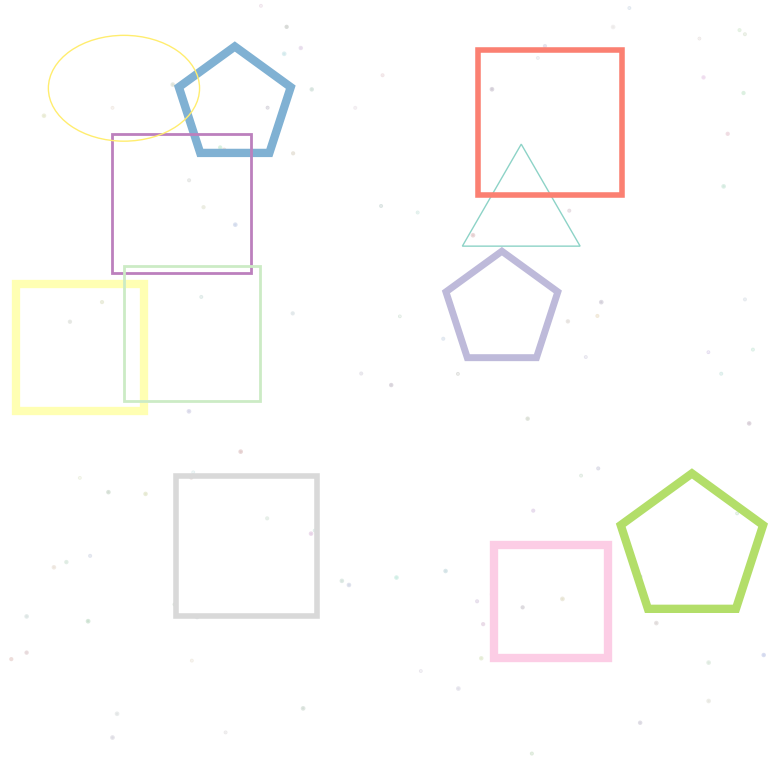[{"shape": "triangle", "thickness": 0.5, "radius": 0.44, "center": [0.677, 0.724]}, {"shape": "square", "thickness": 3, "radius": 0.41, "center": [0.104, 0.549]}, {"shape": "pentagon", "thickness": 2.5, "radius": 0.38, "center": [0.652, 0.597]}, {"shape": "square", "thickness": 2, "radius": 0.47, "center": [0.714, 0.841]}, {"shape": "pentagon", "thickness": 3, "radius": 0.38, "center": [0.305, 0.863]}, {"shape": "pentagon", "thickness": 3, "radius": 0.49, "center": [0.899, 0.288]}, {"shape": "square", "thickness": 3, "radius": 0.37, "center": [0.715, 0.219]}, {"shape": "square", "thickness": 2, "radius": 0.45, "center": [0.32, 0.291]}, {"shape": "square", "thickness": 1, "radius": 0.45, "center": [0.236, 0.736]}, {"shape": "square", "thickness": 1, "radius": 0.44, "center": [0.25, 0.567]}, {"shape": "oval", "thickness": 0.5, "radius": 0.49, "center": [0.161, 0.885]}]